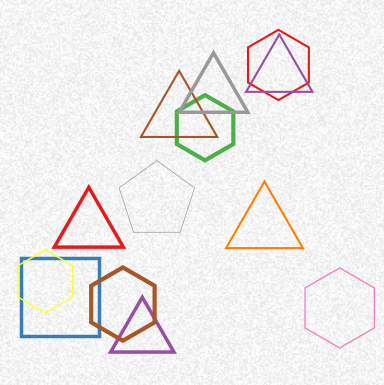[{"shape": "hexagon", "thickness": 1.5, "radius": 0.46, "center": [0.723, 0.831]}, {"shape": "triangle", "thickness": 2.5, "radius": 0.52, "center": [0.231, 0.41]}, {"shape": "square", "thickness": 2.5, "radius": 0.51, "center": [0.156, 0.228]}, {"shape": "hexagon", "thickness": 3, "radius": 0.42, "center": [0.533, 0.668]}, {"shape": "triangle", "thickness": 2.5, "radius": 0.47, "center": [0.37, 0.133]}, {"shape": "triangle", "thickness": 1.5, "radius": 0.5, "center": [0.725, 0.811]}, {"shape": "triangle", "thickness": 1.5, "radius": 0.58, "center": [0.687, 0.413]}, {"shape": "hexagon", "thickness": 1, "radius": 0.41, "center": [0.118, 0.269]}, {"shape": "triangle", "thickness": 1.5, "radius": 0.57, "center": [0.465, 0.702]}, {"shape": "hexagon", "thickness": 3, "radius": 0.48, "center": [0.319, 0.21]}, {"shape": "hexagon", "thickness": 1, "radius": 0.52, "center": [0.882, 0.2]}, {"shape": "triangle", "thickness": 2.5, "radius": 0.51, "center": [0.555, 0.76]}, {"shape": "pentagon", "thickness": 0.5, "radius": 0.51, "center": [0.407, 0.48]}]